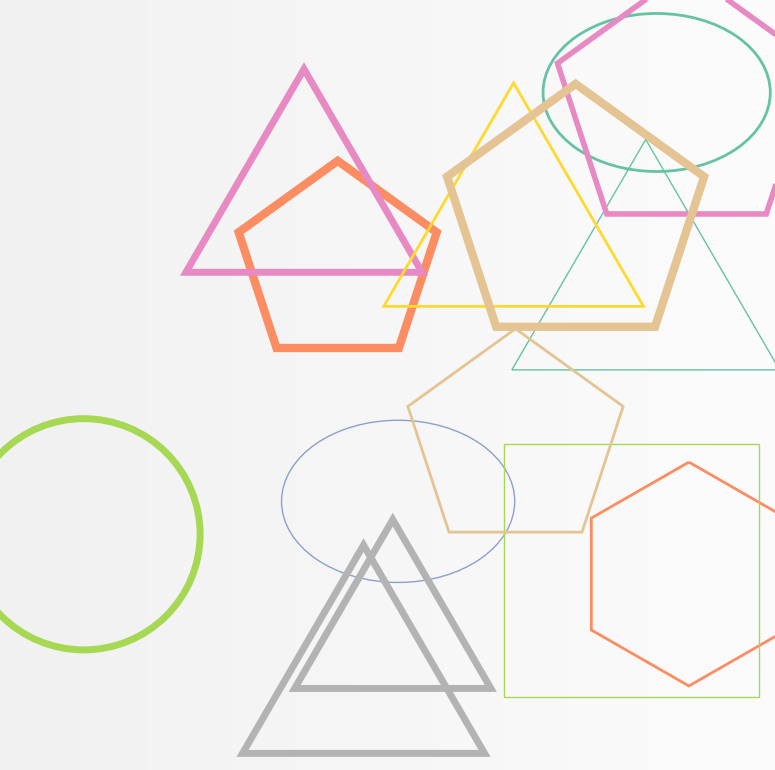[{"shape": "triangle", "thickness": 0.5, "radius": 1.0, "center": [0.833, 0.619]}, {"shape": "oval", "thickness": 1, "radius": 0.73, "center": [0.847, 0.88]}, {"shape": "hexagon", "thickness": 1, "radius": 0.73, "center": [0.889, 0.254]}, {"shape": "pentagon", "thickness": 3, "radius": 0.67, "center": [0.436, 0.657]}, {"shape": "oval", "thickness": 0.5, "radius": 0.75, "center": [0.514, 0.349]}, {"shape": "pentagon", "thickness": 2, "radius": 0.88, "center": [0.886, 0.864]}, {"shape": "triangle", "thickness": 2.5, "radius": 0.88, "center": [0.392, 0.734]}, {"shape": "square", "thickness": 0.5, "radius": 0.82, "center": [0.815, 0.259]}, {"shape": "circle", "thickness": 2.5, "radius": 0.75, "center": [0.108, 0.306]}, {"shape": "triangle", "thickness": 1, "radius": 0.97, "center": [0.663, 0.699]}, {"shape": "pentagon", "thickness": 1, "radius": 0.73, "center": [0.665, 0.427]}, {"shape": "pentagon", "thickness": 3, "radius": 0.87, "center": [0.743, 0.717]}, {"shape": "triangle", "thickness": 2.5, "radius": 0.9, "center": [0.469, 0.112]}, {"shape": "triangle", "thickness": 2.5, "radius": 0.73, "center": [0.507, 0.179]}]